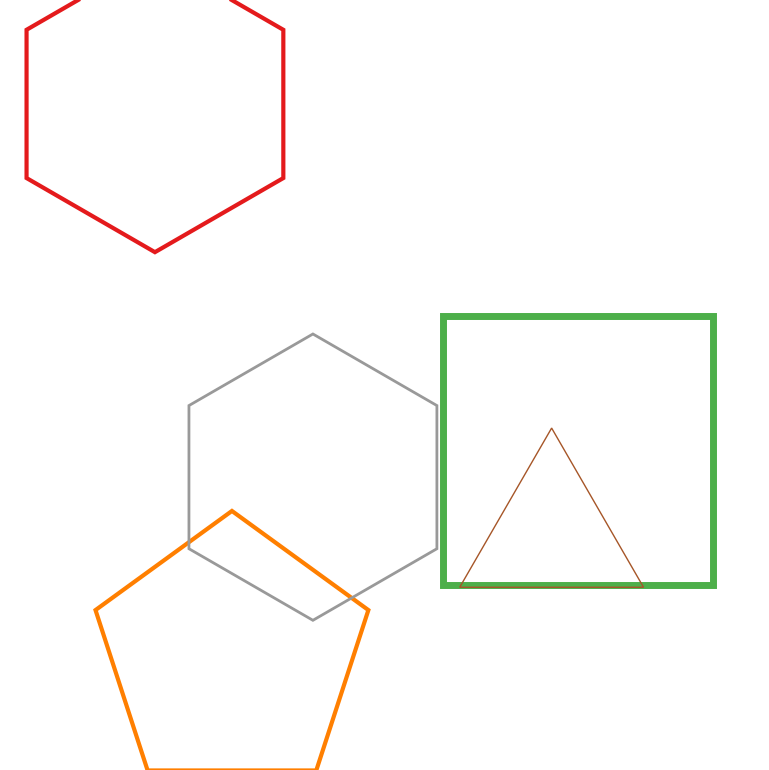[{"shape": "hexagon", "thickness": 1.5, "radius": 0.96, "center": [0.201, 0.865]}, {"shape": "square", "thickness": 2.5, "radius": 0.87, "center": [0.751, 0.415]}, {"shape": "pentagon", "thickness": 1.5, "radius": 0.93, "center": [0.301, 0.15]}, {"shape": "triangle", "thickness": 0.5, "radius": 0.69, "center": [0.716, 0.306]}, {"shape": "hexagon", "thickness": 1, "radius": 0.93, "center": [0.406, 0.38]}]